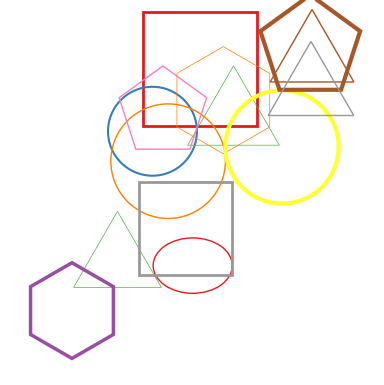[{"shape": "square", "thickness": 2, "radius": 0.74, "center": [0.52, 0.821]}, {"shape": "oval", "thickness": 1, "radius": 0.51, "center": [0.501, 0.31]}, {"shape": "circle", "thickness": 1.5, "radius": 0.58, "center": [0.396, 0.659]}, {"shape": "triangle", "thickness": 0.5, "radius": 0.66, "center": [0.305, 0.319]}, {"shape": "triangle", "thickness": 0.5, "radius": 0.69, "center": [0.607, 0.692]}, {"shape": "hexagon", "thickness": 2.5, "radius": 0.62, "center": [0.187, 0.193]}, {"shape": "circle", "thickness": 1, "radius": 0.74, "center": [0.437, 0.581]}, {"shape": "hexagon", "thickness": 0.5, "radius": 0.7, "center": [0.58, 0.74]}, {"shape": "circle", "thickness": 3, "radius": 0.74, "center": [0.733, 0.618]}, {"shape": "pentagon", "thickness": 3, "radius": 0.68, "center": [0.806, 0.877]}, {"shape": "triangle", "thickness": 1, "radius": 0.63, "center": [0.81, 0.85]}, {"shape": "pentagon", "thickness": 1, "radius": 0.6, "center": [0.423, 0.709]}, {"shape": "triangle", "thickness": 1, "radius": 0.64, "center": [0.808, 0.764]}, {"shape": "square", "thickness": 2, "radius": 0.61, "center": [0.481, 0.406]}]